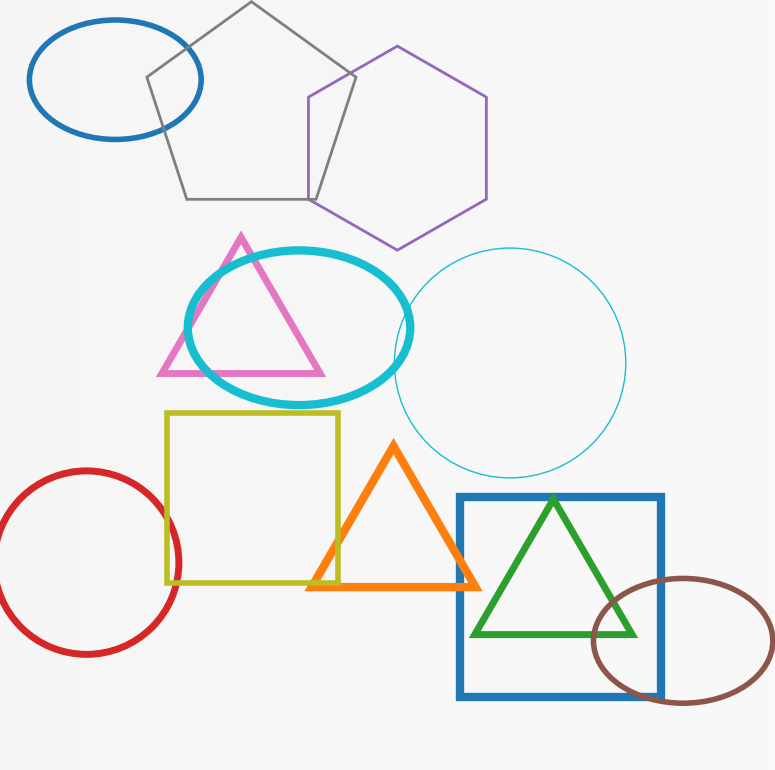[{"shape": "square", "thickness": 3, "radius": 0.65, "center": [0.723, 0.224]}, {"shape": "oval", "thickness": 2, "radius": 0.55, "center": [0.149, 0.896]}, {"shape": "triangle", "thickness": 3, "radius": 0.61, "center": [0.508, 0.299]}, {"shape": "triangle", "thickness": 2.5, "radius": 0.59, "center": [0.714, 0.234]}, {"shape": "circle", "thickness": 2.5, "radius": 0.6, "center": [0.112, 0.269]}, {"shape": "hexagon", "thickness": 1, "radius": 0.66, "center": [0.513, 0.808]}, {"shape": "oval", "thickness": 2, "radius": 0.58, "center": [0.881, 0.168]}, {"shape": "triangle", "thickness": 2.5, "radius": 0.59, "center": [0.311, 0.574]}, {"shape": "pentagon", "thickness": 1, "radius": 0.71, "center": [0.324, 0.856]}, {"shape": "square", "thickness": 2, "radius": 0.55, "center": [0.326, 0.353]}, {"shape": "oval", "thickness": 3, "radius": 0.72, "center": [0.386, 0.574]}, {"shape": "circle", "thickness": 0.5, "radius": 0.75, "center": [0.658, 0.529]}]